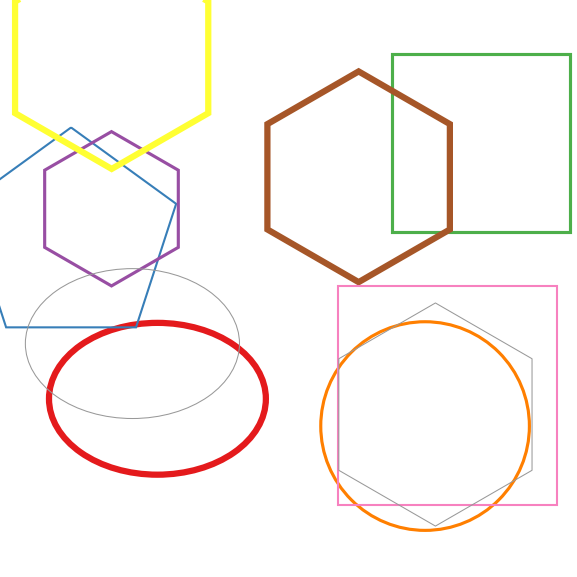[{"shape": "oval", "thickness": 3, "radius": 0.94, "center": [0.273, 0.309]}, {"shape": "pentagon", "thickness": 1, "radius": 0.96, "center": [0.123, 0.587]}, {"shape": "square", "thickness": 1.5, "radius": 0.77, "center": [0.833, 0.752]}, {"shape": "hexagon", "thickness": 1.5, "radius": 0.67, "center": [0.193, 0.638]}, {"shape": "circle", "thickness": 1.5, "radius": 0.9, "center": [0.736, 0.261]}, {"shape": "hexagon", "thickness": 3, "radius": 0.97, "center": [0.193, 0.9]}, {"shape": "hexagon", "thickness": 3, "radius": 0.91, "center": [0.621, 0.693]}, {"shape": "square", "thickness": 1, "radius": 0.95, "center": [0.775, 0.314]}, {"shape": "oval", "thickness": 0.5, "radius": 0.93, "center": [0.229, 0.404]}, {"shape": "hexagon", "thickness": 0.5, "radius": 0.97, "center": [0.754, 0.281]}]